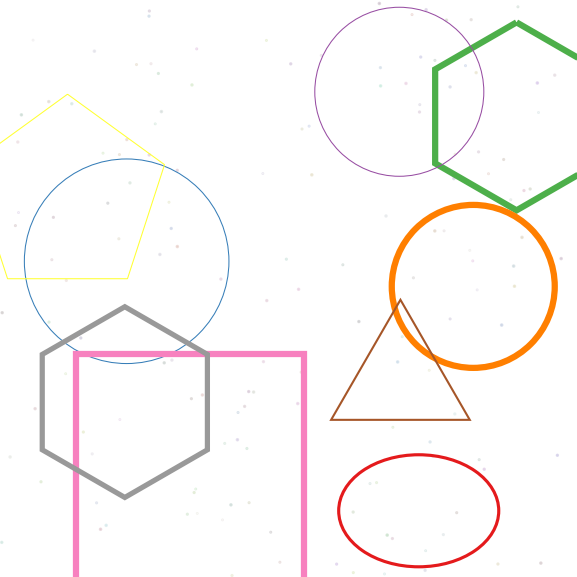[{"shape": "oval", "thickness": 1.5, "radius": 0.69, "center": [0.725, 0.115]}, {"shape": "circle", "thickness": 0.5, "radius": 0.89, "center": [0.219, 0.547]}, {"shape": "hexagon", "thickness": 3, "radius": 0.81, "center": [0.894, 0.798]}, {"shape": "circle", "thickness": 0.5, "radius": 0.73, "center": [0.691, 0.84]}, {"shape": "circle", "thickness": 3, "radius": 0.71, "center": [0.819, 0.503]}, {"shape": "pentagon", "thickness": 0.5, "radius": 0.88, "center": [0.117, 0.659]}, {"shape": "triangle", "thickness": 1, "radius": 0.69, "center": [0.693, 0.341]}, {"shape": "square", "thickness": 3, "radius": 0.99, "center": [0.329, 0.189]}, {"shape": "hexagon", "thickness": 2.5, "radius": 0.83, "center": [0.216, 0.303]}]